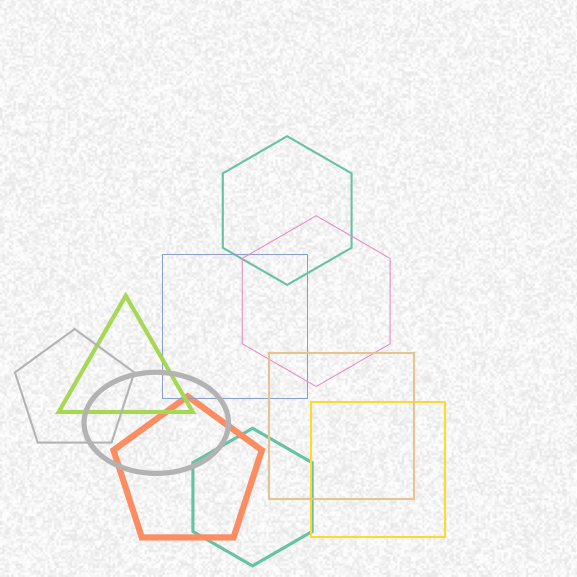[{"shape": "hexagon", "thickness": 1, "radius": 0.64, "center": [0.497, 0.635]}, {"shape": "hexagon", "thickness": 1.5, "radius": 0.6, "center": [0.437, 0.138]}, {"shape": "pentagon", "thickness": 3, "radius": 0.68, "center": [0.325, 0.178]}, {"shape": "square", "thickness": 0.5, "radius": 0.62, "center": [0.406, 0.435]}, {"shape": "hexagon", "thickness": 0.5, "radius": 0.74, "center": [0.548, 0.478]}, {"shape": "triangle", "thickness": 2, "radius": 0.67, "center": [0.218, 0.353]}, {"shape": "square", "thickness": 1, "radius": 0.58, "center": [0.655, 0.186]}, {"shape": "square", "thickness": 1, "radius": 0.63, "center": [0.591, 0.261]}, {"shape": "oval", "thickness": 2.5, "radius": 0.63, "center": [0.271, 0.267]}, {"shape": "pentagon", "thickness": 1, "radius": 0.54, "center": [0.129, 0.321]}]